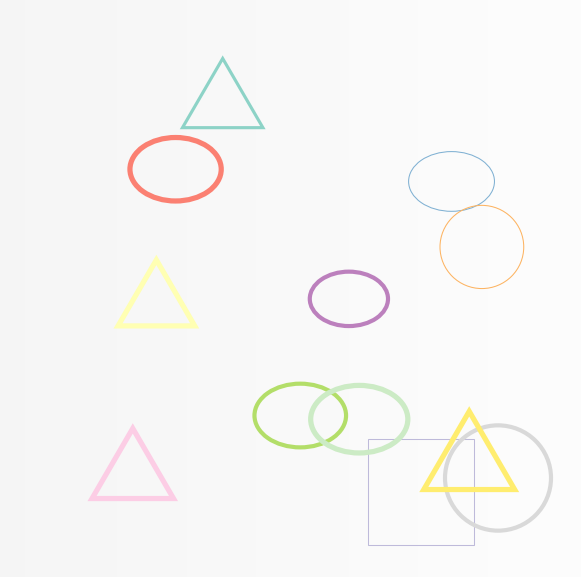[{"shape": "triangle", "thickness": 1.5, "radius": 0.4, "center": [0.383, 0.818]}, {"shape": "triangle", "thickness": 2.5, "radius": 0.38, "center": [0.269, 0.473]}, {"shape": "square", "thickness": 0.5, "radius": 0.46, "center": [0.725, 0.148]}, {"shape": "oval", "thickness": 2.5, "radius": 0.39, "center": [0.302, 0.706]}, {"shape": "oval", "thickness": 0.5, "radius": 0.37, "center": [0.777, 0.685]}, {"shape": "circle", "thickness": 0.5, "radius": 0.36, "center": [0.829, 0.571]}, {"shape": "oval", "thickness": 2, "radius": 0.39, "center": [0.517, 0.28]}, {"shape": "triangle", "thickness": 2.5, "radius": 0.4, "center": [0.228, 0.176]}, {"shape": "circle", "thickness": 2, "radius": 0.46, "center": [0.857, 0.171]}, {"shape": "oval", "thickness": 2, "radius": 0.34, "center": [0.6, 0.482]}, {"shape": "oval", "thickness": 2.5, "radius": 0.42, "center": [0.618, 0.273]}, {"shape": "triangle", "thickness": 2.5, "radius": 0.45, "center": [0.807, 0.197]}]